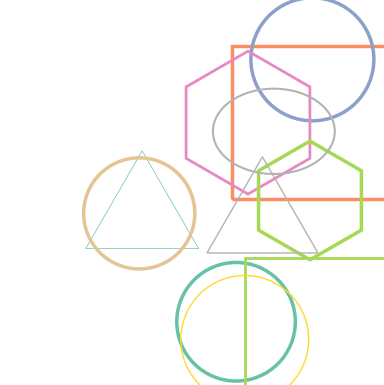[{"shape": "circle", "thickness": 2.5, "radius": 0.77, "center": [0.613, 0.164]}, {"shape": "triangle", "thickness": 0.5, "radius": 0.85, "center": [0.369, 0.439]}, {"shape": "square", "thickness": 2.5, "radius": 0.99, "center": [0.803, 0.681]}, {"shape": "circle", "thickness": 2.5, "radius": 0.8, "center": [0.811, 0.846]}, {"shape": "hexagon", "thickness": 2, "radius": 0.93, "center": [0.644, 0.682]}, {"shape": "square", "thickness": 2, "radius": 0.96, "center": [0.828, 0.137]}, {"shape": "hexagon", "thickness": 2.5, "radius": 0.77, "center": [0.805, 0.479]}, {"shape": "circle", "thickness": 1, "radius": 0.83, "center": [0.636, 0.118]}, {"shape": "circle", "thickness": 2.5, "radius": 0.72, "center": [0.362, 0.446]}, {"shape": "oval", "thickness": 1.5, "radius": 0.79, "center": [0.711, 0.659]}, {"shape": "triangle", "thickness": 1, "radius": 0.83, "center": [0.682, 0.426]}]